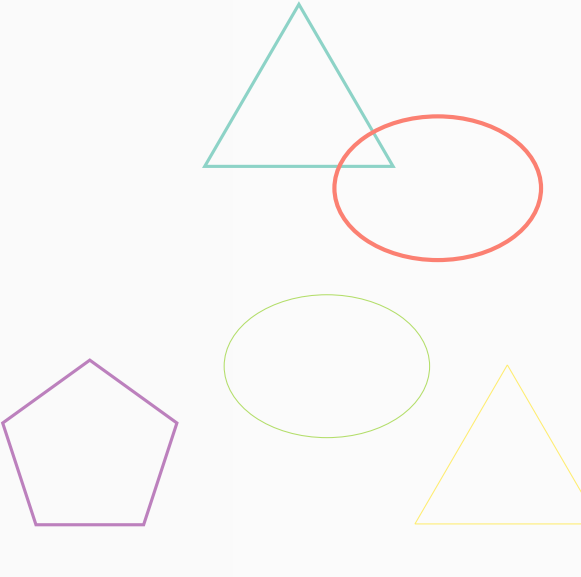[{"shape": "triangle", "thickness": 1.5, "radius": 0.94, "center": [0.514, 0.805]}, {"shape": "oval", "thickness": 2, "radius": 0.89, "center": [0.753, 0.673]}, {"shape": "oval", "thickness": 0.5, "radius": 0.88, "center": [0.562, 0.365]}, {"shape": "pentagon", "thickness": 1.5, "radius": 0.79, "center": [0.154, 0.218]}, {"shape": "triangle", "thickness": 0.5, "radius": 0.92, "center": [0.873, 0.184]}]